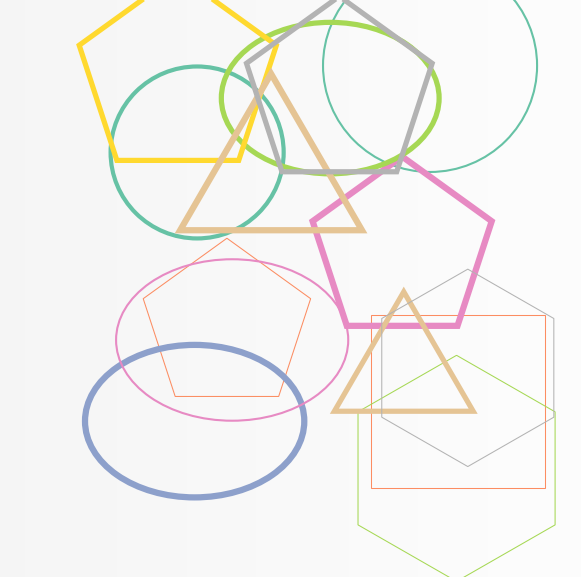[{"shape": "circle", "thickness": 2, "radius": 0.74, "center": [0.339, 0.735]}, {"shape": "circle", "thickness": 1, "radius": 0.92, "center": [0.74, 0.885]}, {"shape": "pentagon", "thickness": 0.5, "radius": 0.76, "center": [0.39, 0.435]}, {"shape": "square", "thickness": 0.5, "radius": 0.75, "center": [0.788, 0.304]}, {"shape": "oval", "thickness": 3, "radius": 0.94, "center": [0.335, 0.27]}, {"shape": "oval", "thickness": 1, "radius": 1.0, "center": [0.399, 0.41]}, {"shape": "pentagon", "thickness": 3, "radius": 0.81, "center": [0.692, 0.566]}, {"shape": "hexagon", "thickness": 0.5, "radius": 0.98, "center": [0.785, 0.188]}, {"shape": "oval", "thickness": 2.5, "radius": 0.94, "center": [0.568, 0.829]}, {"shape": "pentagon", "thickness": 2.5, "radius": 0.89, "center": [0.306, 0.866]}, {"shape": "triangle", "thickness": 2.5, "radius": 0.69, "center": [0.695, 0.356]}, {"shape": "triangle", "thickness": 3, "radius": 0.9, "center": [0.466, 0.691]}, {"shape": "hexagon", "thickness": 0.5, "radius": 0.85, "center": [0.805, 0.362]}, {"shape": "pentagon", "thickness": 2.5, "radius": 0.84, "center": [0.584, 0.838]}]